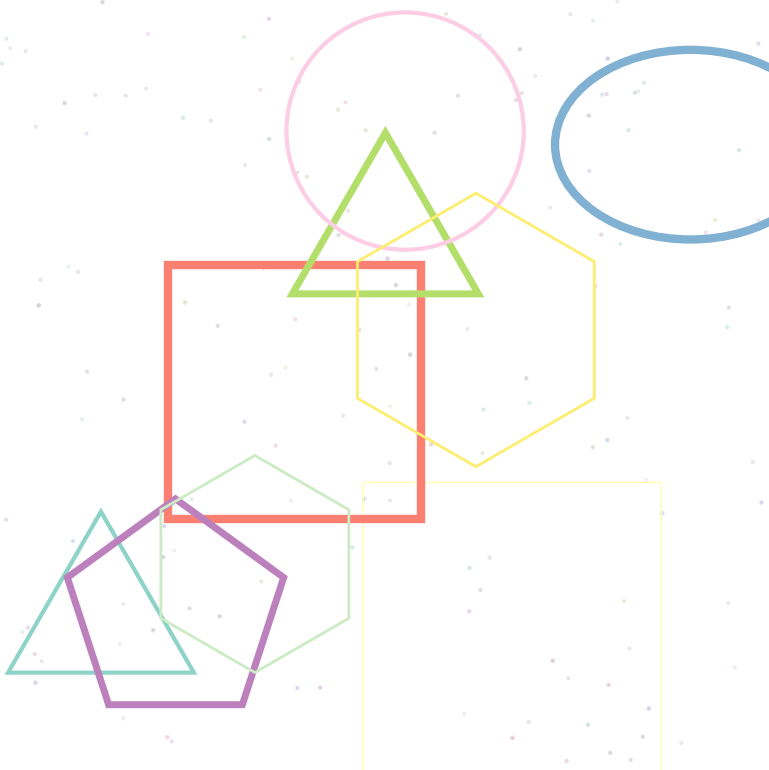[{"shape": "triangle", "thickness": 1.5, "radius": 0.7, "center": [0.131, 0.196]}, {"shape": "square", "thickness": 0.5, "radius": 0.97, "center": [0.665, 0.181]}, {"shape": "square", "thickness": 3, "radius": 0.82, "center": [0.383, 0.491]}, {"shape": "oval", "thickness": 3, "radius": 0.88, "center": [0.897, 0.812]}, {"shape": "triangle", "thickness": 2.5, "radius": 0.7, "center": [0.501, 0.688]}, {"shape": "circle", "thickness": 1.5, "radius": 0.77, "center": [0.526, 0.83]}, {"shape": "pentagon", "thickness": 2.5, "radius": 0.74, "center": [0.228, 0.204]}, {"shape": "hexagon", "thickness": 1, "radius": 0.7, "center": [0.331, 0.268]}, {"shape": "hexagon", "thickness": 1, "radius": 0.89, "center": [0.618, 0.571]}]